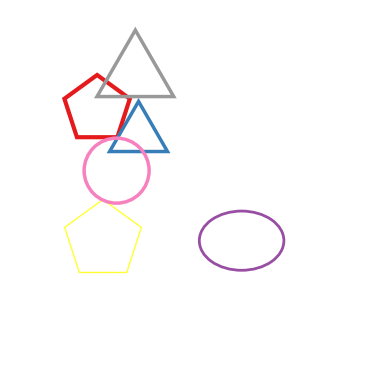[{"shape": "pentagon", "thickness": 3, "radius": 0.45, "center": [0.252, 0.716]}, {"shape": "triangle", "thickness": 2.5, "radius": 0.43, "center": [0.36, 0.65]}, {"shape": "oval", "thickness": 2, "radius": 0.55, "center": [0.628, 0.375]}, {"shape": "pentagon", "thickness": 1, "radius": 0.52, "center": [0.268, 0.377]}, {"shape": "circle", "thickness": 2.5, "radius": 0.42, "center": [0.303, 0.557]}, {"shape": "triangle", "thickness": 2.5, "radius": 0.58, "center": [0.352, 0.807]}]